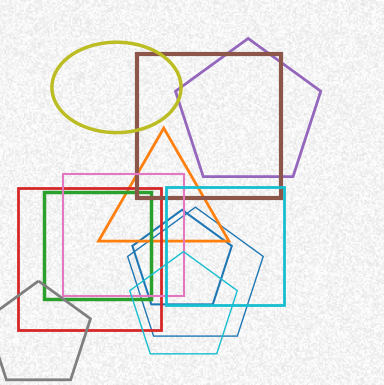[{"shape": "pentagon", "thickness": 1.5, "radius": 0.68, "center": [0.473, 0.319]}, {"shape": "pentagon", "thickness": 1, "radius": 0.93, "center": [0.508, 0.277]}, {"shape": "triangle", "thickness": 2, "radius": 0.98, "center": [0.425, 0.472]}, {"shape": "square", "thickness": 2.5, "radius": 0.7, "center": [0.253, 0.363]}, {"shape": "square", "thickness": 2, "radius": 0.92, "center": [0.233, 0.327]}, {"shape": "pentagon", "thickness": 2, "radius": 0.99, "center": [0.645, 0.702]}, {"shape": "square", "thickness": 3, "radius": 0.94, "center": [0.542, 0.672]}, {"shape": "square", "thickness": 1.5, "radius": 0.79, "center": [0.321, 0.389]}, {"shape": "pentagon", "thickness": 2, "radius": 0.71, "center": [0.1, 0.128]}, {"shape": "oval", "thickness": 2.5, "radius": 0.84, "center": [0.303, 0.773]}, {"shape": "pentagon", "thickness": 1, "radius": 0.73, "center": [0.477, 0.2]}, {"shape": "square", "thickness": 2, "radius": 0.76, "center": [0.584, 0.361]}]